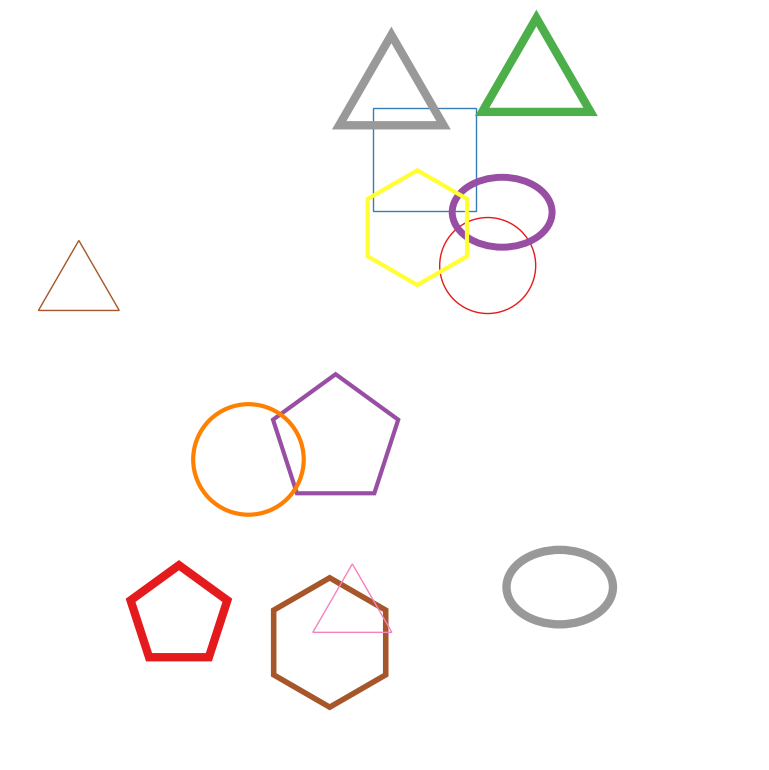[{"shape": "circle", "thickness": 0.5, "radius": 0.31, "center": [0.633, 0.655]}, {"shape": "pentagon", "thickness": 3, "radius": 0.33, "center": [0.232, 0.2]}, {"shape": "square", "thickness": 0.5, "radius": 0.33, "center": [0.552, 0.793]}, {"shape": "triangle", "thickness": 3, "radius": 0.41, "center": [0.697, 0.895]}, {"shape": "oval", "thickness": 2.5, "radius": 0.32, "center": [0.652, 0.724]}, {"shape": "pentagon", "thickness": 1.5, "radius": 0.43, "center": [0.436, 0.429]}, {"shape": "circle", "thickness": 1.5, "radius": 0.36, "center": [0.323, 0.403]}, {"shape": "hexagon", "thickness": 1.5, "radius": 0.37, "center": [0.542, 0.704]}, {"shape": "hexagon", "thickness": 2, "radius": 0.42, "center": [0.428, 0.166]}, {"shape": "triangle", "thickness": 0.5, "radius": 0.3, "center": [0.102, 0.627]}, {"shape": "triangle", "thickness": 0.5, "radius": 0.3, "center": [0.458, 0.208]}, {"shape": "oval", "thickness": 3, "radius": 0.35, "center": [0.727, 0.238]}, {"shape": "triangle", "thickness": 3, "radius": 0.39, "center": [0.508, 0.876]}]